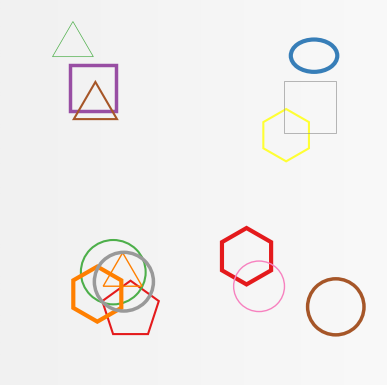[{"shape": "hexagon", "thickness": 3, "radius": 0.37, "center": [0.636, 0.334]}, {"shape": "pentagon", "thickness": 1.5, "radius": 0.38, "center": [0.337, 0.194]}, {"shape": "oval", "thickness": 3, "radius": 0.3, "center": [0.81, 0.855]}, {"shape": "circle", "thickness": 1.5, "radius": 0.42, "center": [0.292, 0.293]}, {"shape": "triangle", "thickness": 0.5, "radius": 0.3, "center": [0.188, 0.883]}, {"shape": "square", "thickness": 2.5, "radius": 0.3, "center": [0.24, 0.771]}, {"shape": "triangle", "thickness": 1, "radius": 0.29, "center": [0.317, 0.286]}, {"shape": "hexagon", "thickness": 3, "radius": 0.36, "center": [0.251, 0.236]}, {"shape": "hexagon", "thickness": 1.5, "radius": 0.34, "center": [0.738, 0.649]}, {"shape": "circle", "thickness": 2.5, "radius": 0.36, "center": [0.867, 0.203]}, {"shape": "triangle", "thickness": 1.5, "radius": 0.32, "center": [0.246, 0.723]}, {"shape": "circle", "thickness": 1, "radius": 0.33, "center": [0.669, 0.256]}, {"shape": "square", "thickness": 0.5, "radius": 0.34, "center": [0.8, 0.721]}, {"shape": "circle", "thickness": 2.5, "radius": 0.38, "center": [0.32, 0.268]}]